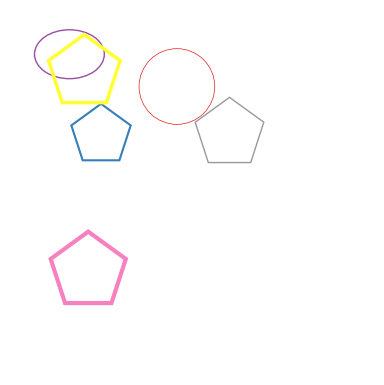[{"shape": "circle", "thickness": 0.5, "radius": 0.49, "center": [0.46, 0.775]}, {"shape": "pentagon", "thickness": 1.5, "radius": 0.41, "center": [0.262, 0.649]}, {"shape": "oval", "thickness": 1, "radius": 0.45, "center": [0.18, 0.859]}, {"shape": "pentagon", "thickness": 2.5, "radius": 0.49, "center": [0.219, 0.813]}, {"shape": "pentagon", "thickness": 3, "radius": 0.51, "center": [0.229, 0.296]}, {"shape": "pentagon", "thickness": 1, "radius": 0.47, "center": [0.596, 0.654]}]